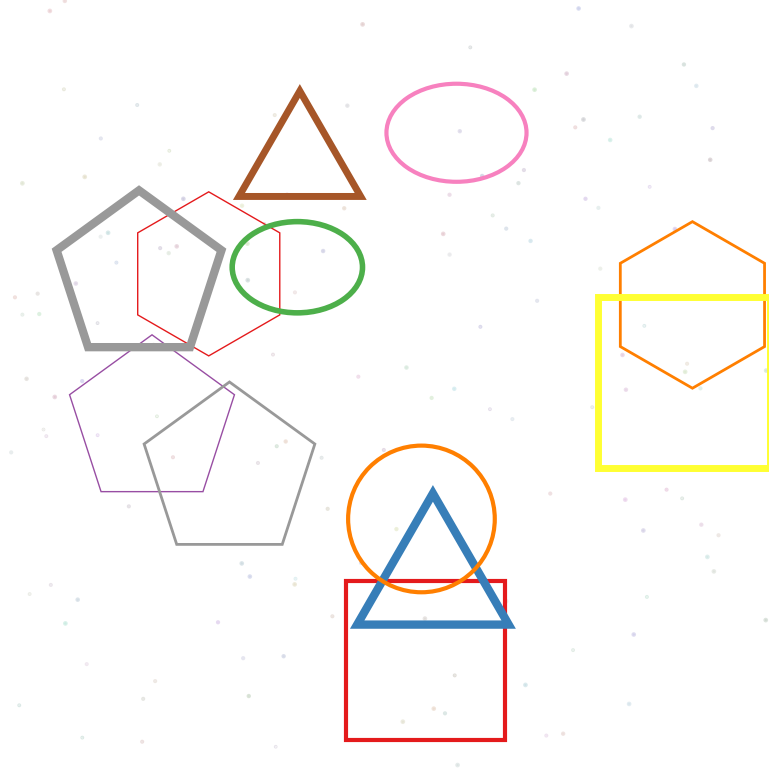[{"shape": "square", "thickness": 1.5, "radius": 0.52, "center": [0.553, 0.143]}, {"shape": "hexagon", "thickness": 0.5, "radius": 0.53, "center": [0.271, 0.644]}, {"shape": "triangle", "thickness": 3, "radius": 0.57, "center": [0.562, 0.246]}, {"shape": "oval", "thickness": 2, "radius": 0.42, "center": [0.386, 0.653]}, {"shape": "pentagon", "thickness": 0.5, "radius": 0.56, "center": [0.197, 0.453]}, {"shape": "hexagon", "thickness": 1, "radius": 0.54, "center": [0.899, 0.604]}, {"shape": "circle", "thickness": 1.5, "radius": 0.48, "center": [0.547, 0.326]}, {"shape": "square", "thickness": 2.5, "radius": 0.56, "center": [0.888, 0.503]}, {"shape": "triangle", "thickness": 2.5, "radius": 0.46, "center": [0.389, 0.791]}, {"shape": "oval", "thickness": 1.5, "radius": 0.45, "center": [0.593, 0.828]}, {"shape": "pentagon", "thickness": 3, "radius": 0.56, "center": [0.181, 0.64]}, {"shape": "pentagon", "thickness": 1, "radius": 0.58, "center": [0.298, 0.387]}]